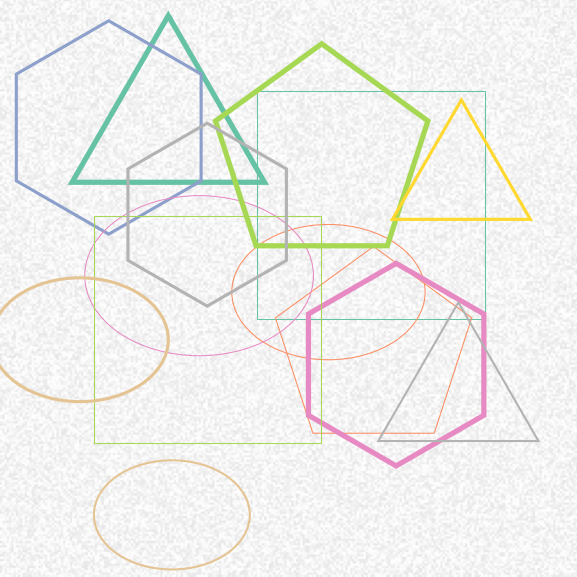[{"shape": "square", "thickness": 0.5, "radius": 0.99, "center": [0.643, 0.645]}, {"shape": "triangle", "thickness": 2.5, "radius": 0.96, "center": [0.291, 0.78]}, {"shape": "pentagon", "thickness": 0.5, "radius": 0.89, "center": [0.647, 0.394]}, {"shape": "oval", "thickness": 0.5, "radius": 0.84, "center": [0.569, 0.493]}, {"shape": "hexagon", "thickness": 1.5, "radius": 0.92, "center": [0.188, 0.778]}, {"shape": "oval", "thickness": 0.5, "radius": 0.99, "center": [0.345, 0.522]}, {"shape": "hexagon", "thickness": 2.5, "radius": 0.88, "center": [0.686, 0.368]}, {"shape": "pentagon", "thickness": 2.5, "radius": 0.97, "center": [0.557, 0.73]}, {"shape": "square", "thickness": 0.5, "radius": 0.99, "center": [0.36, 0.429]}, {"shape": "triangle", "thickness": 1.5, "radius": 0.69, "center": [0.799, 0.688]}, {"shape": "oval", "thickness": 1, "radius": 0.68, "center": [0.298, 0.108]}, {"shape": "oval", "thickness": 1.5, "radius": 0.77, "center": [0.138, 0.411]}, {"shape": "triangle", "thickness": 1, "radius": 0.8, "center": [0.794, 0.316]}, {"shape": "hexagon", "thickness": 1.5, "radius": 0.79, "center": [0.359, 0.627]}]